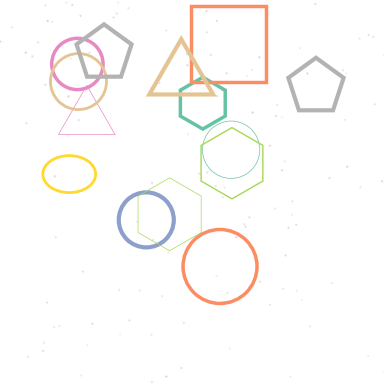[{"shape": "hexagon", "thickness": 2.5, "radius": 0.34, "center": [0.527, 0.732]}, {"shape": "circle", "thickness": 0.5, "radius": 0.37, "center": [0.6, 0.611]}, {"shape": "circle", "thickness": 2.5, "radius": 0.48, "center": [0.572, 0.308]}, {"shape": "square", "thickness": 2.5, "radius": 0.49, "center": [0.593, 0.886]}, {"shape": "circle", "thickness": 3, "radius": 0.36, "center": [0.38, 0.429]}, {"shape": "circle", "thickness": 2.5, "radius": 0.33, "center": [0.201, 0.834]}, {"shape": "triangle", "thickness": 0.5, "radius": 0.43, "center": [0.225, 0.693]}, {"shape": "hexagon", "thickness": 0.5, "radius": 0.47, "center": [0.441, 0.443]}, {"shape": "hexagon", "thickness": 1, "radius": 0.46, "center": [0.603, 0.576]}, {"shape": "oval", "thickness": 2, "radius": 0.34, "center": [0.18, 0.548]}, {"shape": "triangle", "thickness": 3, "radius": 0.48, "center": [0.471, 0.803]}, {"shape": "circle", "thickness": 2, "radius": 0.36, "center": [0.204, 0.788]}, {"shape": "pentagon", "thickness": 3, "radius": 0.38, "center": [0.27, 0.862]}, {"shape": "pentagon", "thickness": 3, "radius": 0.38, "center": [0.821, 0.775]}]